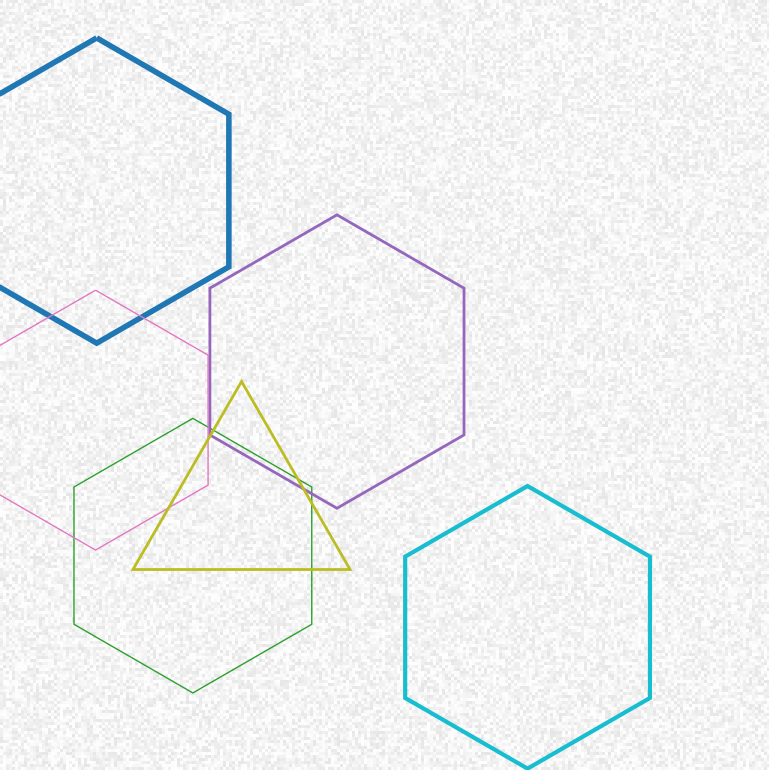[{"shape": "hexagon", "thickness": 2, "radius": 0.99, "center": [0.126, 0.753]}, {"shape": "hexagon", "thickness": 0.5, "radius": 0.89, "center": [0.25, 0.278]}, {"shape": "hexagon", "thickness": 1, "radius": 0.95, "center": [0.438, 0.53]}, {"shape": "hexagon", "thickness": 0.5, "radius": 0.84, "center": [0.124, 0.454]}, {"shape": "triangle", "thickness": 1, "radius": 0.81, "center": [0.314, 0.342]}, {"shape": "hexagon", "thickness": 1.5, "radius": 0.92, "center": [0.685, 0.185]}]